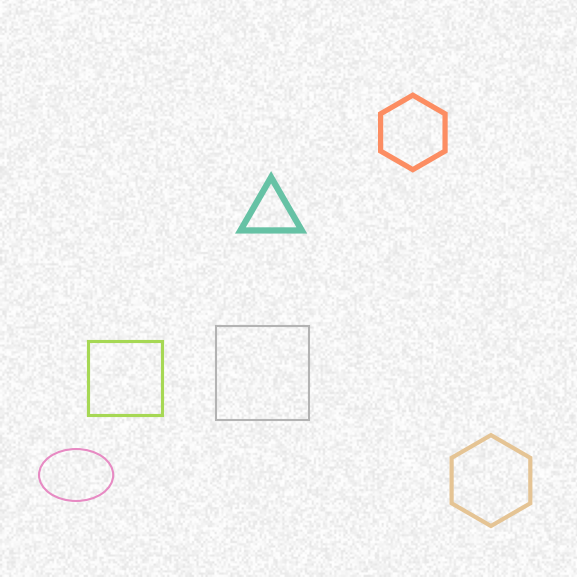[{"shape": "triangle", "thickness": 3, "radius": 0.31, "center": [0.469, 0.631]}, {"shape": "hexagon", "thickness": 2.5, "radius": 0.32, "center": [0.715, 0.77]}, {"shape": "oval", "thickness": 1, "radius": 0.32, "center": [0.132, 0.177]}, {"shape": "square", "thickness": 1.5, "radius": 0.32, "center": [0.217, 0.345]}, {"shape": "hexagon", "thickness": 2, "radius": 0.39, "center": [0.85, 0.167]}, {"shape": "square", "thickness": 1, "radius": 0.4, "center": [0.455, 0.353]}]